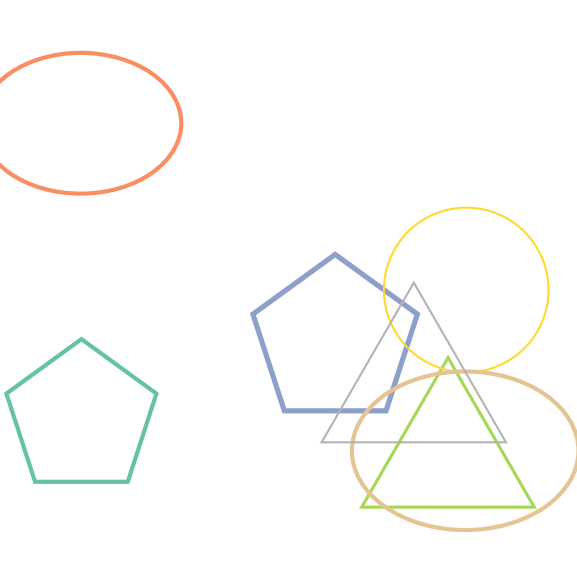[{"shape": "pentagon", "thickness": 2, "radius": 0.68, "center": [0.141, 0.275]}, {"shape": "oval", "thickness": 2, "radius": 0.87, "center": [0.14, 0.786]}, {"shape": "pentagon", "thickness": 2.5, "radius": 0.75, "center": [0.58, 0.409]}, {"shape": "triangle", "thickness": 1.5, "radius": 0.86, "center": [0.776, 0.207]}, {"shape": "circle", "thickness": 1, "radius": 0.71, "center": [0.807, 0.497]}, {"shape": "oval", "thickness": 2, "radius": 0.98, "center": [0.806, 0.219]}, {"shape": "triangle", "thickness": 1, "radius": 0.92, "center": [0.717, 0.325]}]